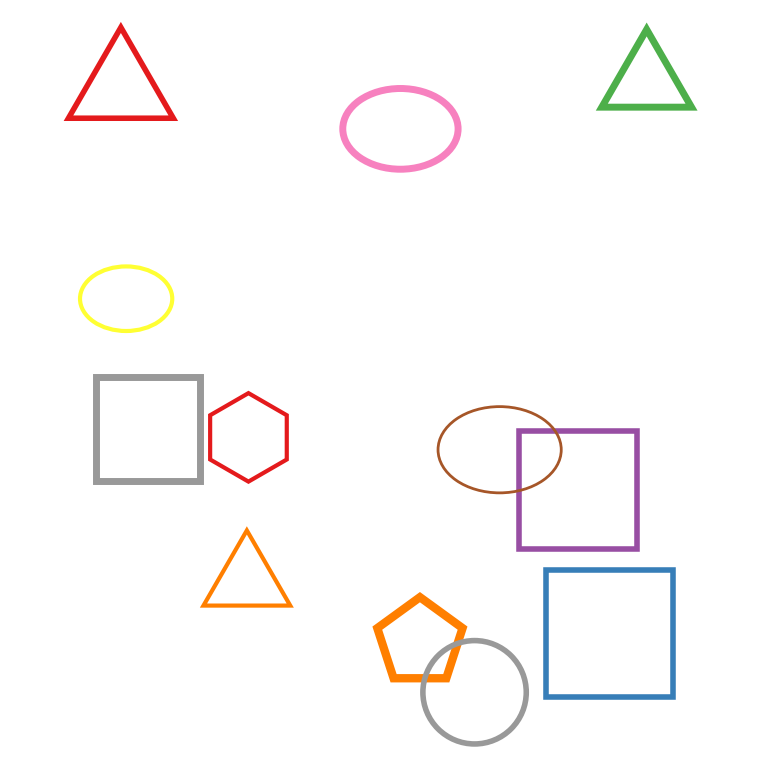[{"shape": "triangle", "thickness": 2, "radius": 0.39, "center": [0.157, 0.886]}, {"shape": "hexagon", "thickness": 1.5, "radius": 0.29, "center": [0.323, 0.432]}, {"shape": "square", "thickness": 2, "radius": 0.41, "center": [0.791, 0.177]}, {"shape": "triangle", "thickness": 2.5, "radius": 0.34, "center": [0.84, 0.894]}, {"shape": "square", "thickness": 2, "radius": 0.38, "center": [0.75, 0.363]}, {"shape": "pentagon", "thickness": 3, "radius": 0.29, "center": [0.545, 0.166]}, {"shape": "triangle", "thickness": 1.5, "radius": 0.33, "center": [0.321, 0.246]}, {"shape": "oval", "thickness": 1.5, "radius": 0.3, "center": [0.164, 0.612]}, {"shape": "oval", "thickness": 1, "radius": 0.4, "center": [0.649, 0.416]}, {"shape": "oval", "thickness": 2.5, "radius": 0.37, "center": [0.52, 0.833]}, {"shape": "square", "thickness": 2.5, "radius": 0.34, "center": [0.192, 0.443]}, {"shape": "circle", "thickness": 2, "radius": 0.34, "center": [0.616, 0.101]}]